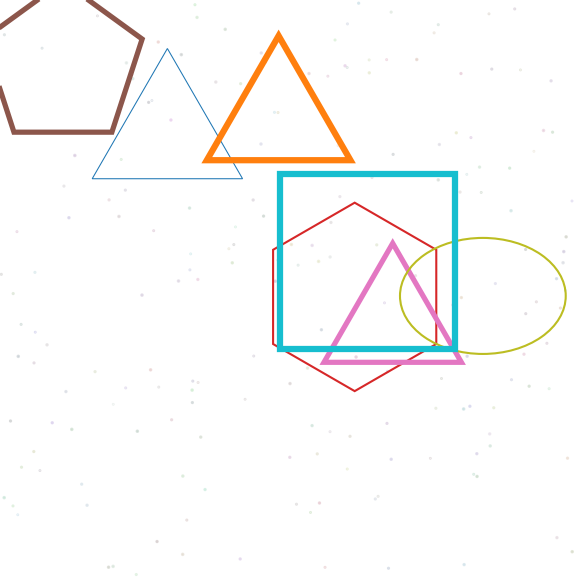[{"shape": "triangle", "thickness": 0.5, "radius": 0.75, "center": [0.29, 0.765]}, {"shape": "triangle", "thickness": 3, "radius": 0.72, "center": [0.482, 0.794]}, {"shape": "hexagon", "thickness": 1, "radius": 0.82, "center": [0.614, 0.485]}, {"shape": "pentagon", "thickness": 2.5, "radius": 0.72, "center": [0.109, 0.887]}, {"shape": "triangle", "thickness": 2.5, "radius": 0.69, "center": [0.68, 0.44]}, {"shape": "oval", "thickness": 1, "radius": 0.72, "center": [0.836, 0.487]}, {"shape": "square", "thickness": 3, "radius": 0.76, "center": [0.636, 0.546]}]